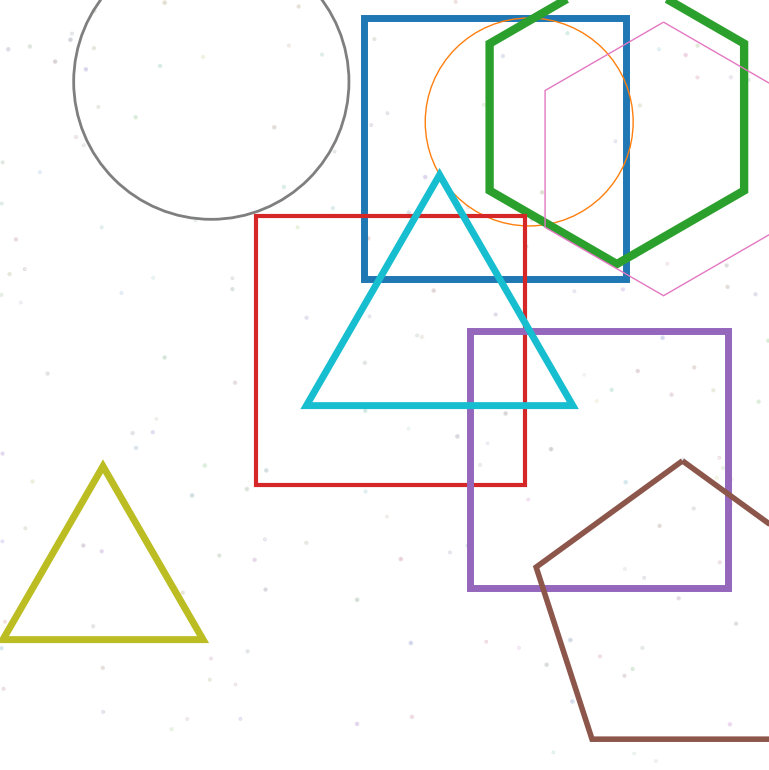[{"shape": "square", "thickness": 2.5, "radius": 0.85, "center": [0.643, 0.807]}, {"shape": "circle", "thickness": 0.5, "radius": 0.68, "center": [0.687, 0.842]}, {"shape": "hexagon", "thickness": 3, "radius": 0.95, "center": [0.801, 0.848]}, {"shape": "square", "thickness": 1.5, "radius": 0.87, "center": [0.507, 0.545]}, {"shape": "square", "thickness": 2.5, "radius": 0.84, "center": [0.778, 0.403]}, {"shape": "pentagon", "thickness": 2, "radius": 1.0, "center": [0.886, 0.202]}, {"shape": "hexagon", "thickness": 0.5, "radius": 0.89, "center": [0.862, 0.794]}, {"shape": "circle", "thickness": 1, "radius": 0.89, "center": [0.274, 0.894]}, {"shape": "triangle", "thickness": 2.5, "radius": 0.75, "center": [0.134, 0.244]}, {"shape": "triangle", "thickness": 2.5, "radius": 1.0, "center": [0.571, 0.573]}]